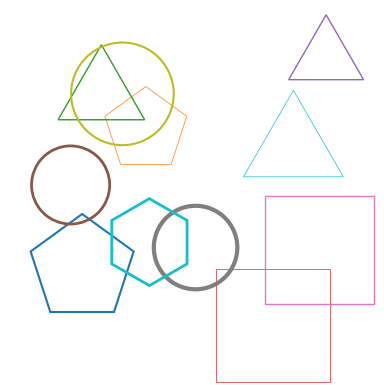[{"shape": "pentagon", "thickness": 1.5, "radius": 0.7, "center": [0.213, 0.303]}, {"shape": "pentagon", "thickness": 0.5, "radius": 0.56, "center": [0.379, 0.664]}, {"shape": "triangle", "thickness": 1, "radius": 0.65, "center": [0.263, 0.754]}, {"shape": "square", "thickness": 0.5, "radius": 0.74, "center": [0.709, 0.154]}, {"shape": "triangle", "thickness": 1, "radius": 0.56, "center": [0.847, 0.849]}, {"shape": "circle", "thickness": 2, "radius": 0.51, "center": [0.183, 0.52]}, {"shape": "square", "thickness": 1, "radius": 0.71, "center": [0.83, 0.351]}, {"shape": "circle", "thickness": 3, "radius": 0.54, "center": [0.508, 0.357]}, {"shape": "circle", "thickness": 1.5, "radius": 0.67, "center": [0.318, 0.756]}, {"shape": "hexagon", "thickness": 2, "radius": 0.56, "center": [0.388, 0.371]}, {"shape": "triangle", "thickness": 0.5, "radius": 0.75, "center": [0.762, 0.616]}]